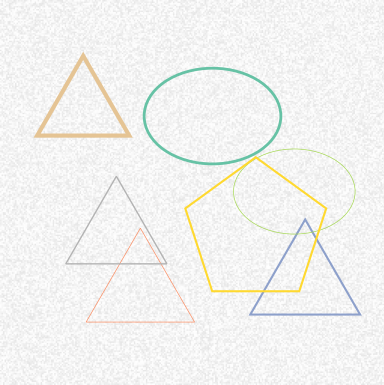[{"shape": "oval", "thickness": 2, "radius": 0.89, "center": [0.552, 0.699]}, {"shape": "triangle", "thickness": 0.5, "radius": 0.81, "center": [0.365, 0.245]}, {"shape": "triangle", "thickness": 1.5, "radius": 0.82, "center": [0.793, 0.265]}, {"shape": "oval", "thickness": 0.5, "radius": 0.79, "center": [0.764, 0.503]}, {"shape": "pentagon", "thickness": 1.5, "radius": 0.96, "center": [0.664, 0.399]}, {"shape": "triangle", "thickness": 3, "radius": 0.69, "center": [0.216, 0.717]}, {"shape": "triangle", "thickness": 1, "radius": 0.76, "center": [0.302, 0.391]}]